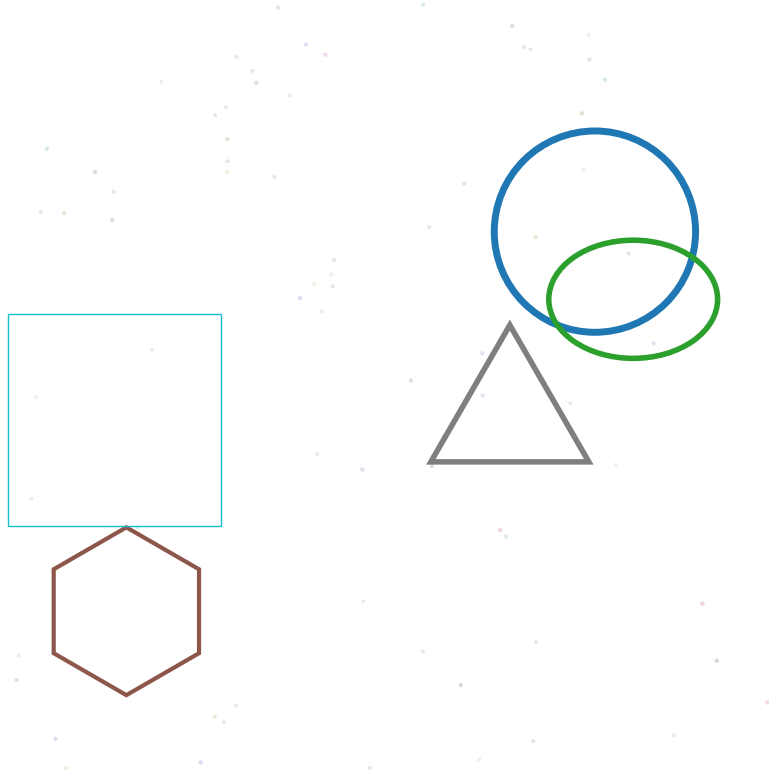[{"shape": "circle", "thickness": 2.5, "radius": 0.65, "center": [0.773, 0.699]}, {"shape": "oval", "thickness": 2, "radius": 0.55, "center": [0.822, 0.611]}, {"shape": "hexagon", "thickness": 1.5, "radius": 0.54, "center": [0.164, 0.206]}, {"shape": "triangle", "thickness": 2, "radius": 0.59, "center": [0.662, 0.459]}, {"shape": "square", "thickness": 0.5, "radius": 0.69, "center": [0.149, 0.454]}]